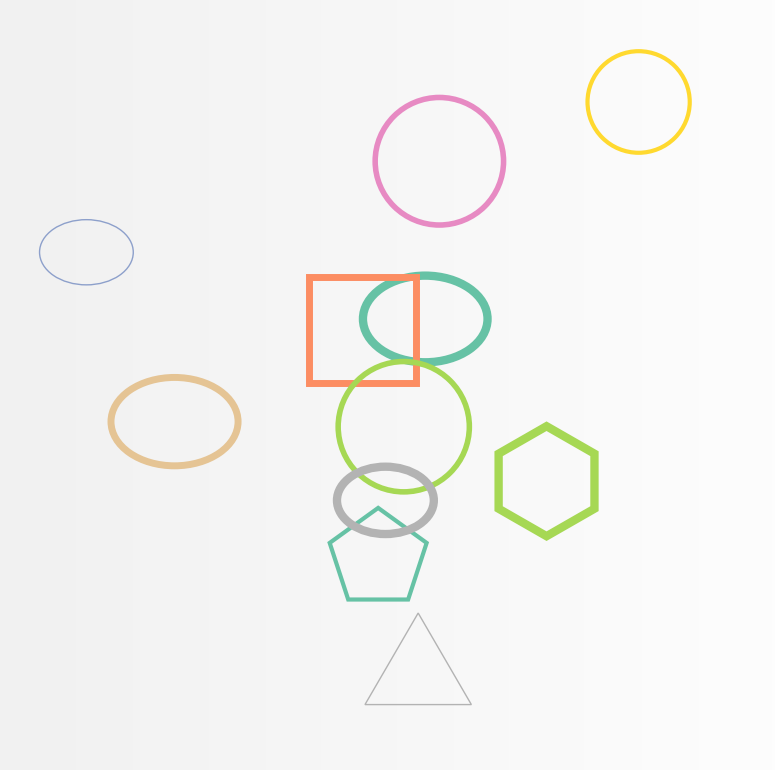[{"shape": "pentagon", "thickness": 1.5, "radius": 0.33, "center": [0.488, 0.275]}, {"shape": "oval", "thickness": 3, "radius": 0.4, "center": [0.549, 0.586]}, {"shape": "square", "thickness": 2.5, "radius": 0.34, "center": [0.467, 0.572]}, {"shape": "oval", "thickness": 0.5, "radius": 0.3, "center": [0.111, 0.672]}, {"shape": "circle", "thickness": 2, "radius": 0.41, "center": [0.567, 0.791]}, {"shape": "circle", "thickness": 2, "radius": 0.42, "center": [0.521, 0.446]}, {"shape": "hexagon", "thickness": 3, "radius": 0.36, "center": [0.705, 0.375]}, {"shape": "circle", "thickness": 1.5, "radius": 0.33, "center": [0.824, 0.868]}, {"shape": "oval", "thickness": 2.5, "radius": 0.41, "center": [0.225, 0.452]}, {"shape": "oval", "thickness": 3, "radius": 0.31, "center": [0.497, 0.35]}, {"shape": "triangle", "thickness": 0.5, "radius": 0.4, "center": [0.54, 0.125]}]